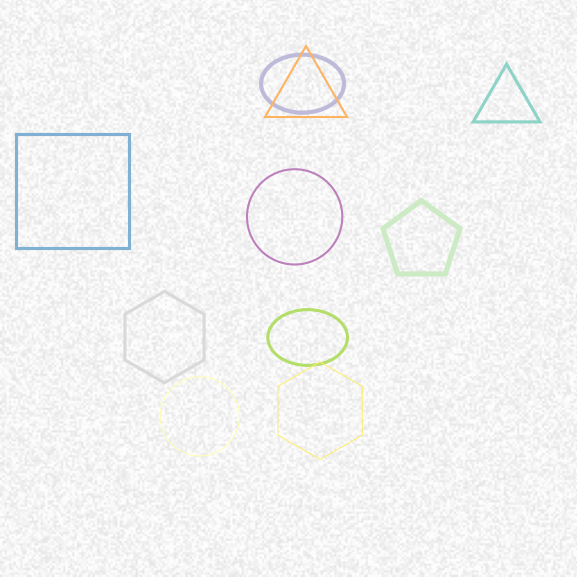[{"shape": "triangle", "thickness": 1.5, "radius": 0.33, "center": [0.877, 0.821]}, {"shape": "circle", "thickness": 0.5, "radius": 0.34, "center": [0.346, 0.278]}, {"shape": "oval", "thickness": 2, "radius": 0.36, "center": [0.524, 0.854]}, {"shape": "square", "thickness": 1.5, "radius": 0.49, "center": [0.126, 0.669]}, {"shape": "triangle", "thickness": 1, "radius": 0.41, "center": [0.53, 0.837]}, {"shape": "oval", "thickness": 1.5, "radius": 0.34, "center": [0.533, 0.415]}, {"shape": "hexagon", "thickness": 1.5, "radius": 0.4, "center": [0.285, 0.415]}, {"shape": "circle", "thickness": 1, "radius": 0.41, "center": [0.51, 0.624]}, {"shape": "pentagon", "thickness": 2.5, "radius": 0.35, "center": [0.73, 0.582]}, {"shape": "hexagon", "thickness": 0.5, "radius": 0.42, "center": [0.554, 0.288]}]